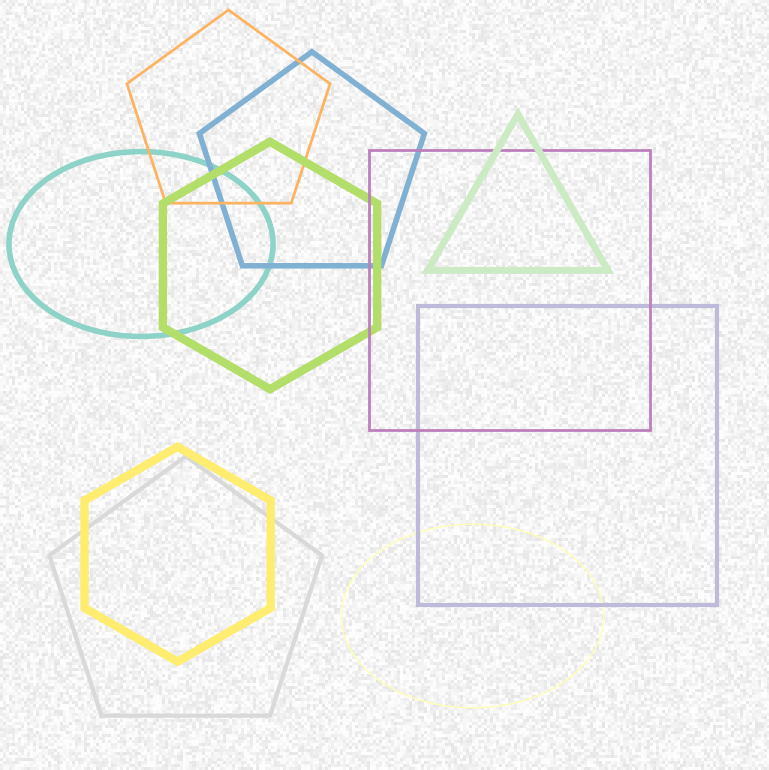[{"shape": "oval", "thickness": 2, "radius": 0.86, "center": [0.183, 0.683]}, {"shape": "oval", "thickness": 0.5, "radius": 0.85, "center": [0.614, 0.2]}, {"shape": "square", "thickness": 1.5, "radius": 0.97, "center": [0.737, 0.408]}, {"shape": "pentagon", "thickness": 2, "radius": 0.77, "center": [0.405, 0.779]}, {"shape": "pentagon", "thickness": 1, "radius": 0.69, "center": [0.297, 0.848]}, {"shape": "hexagon", "thickness": 3, "radius": 0.8, "center": [0.351, 0.655]}, {"shape": "pentagon", "thickness": 1.5, "radius": 0.93, "center": [0.241, 0.221]}, {"shape": "square", "thickness": 1, "radius": 0.91, "center": [0.662, 0.624]}, {"shape": "triangle", "thickness": 2.5, "radius": 0.68, "center": [0.672, 0.716]}, {"shape": "hexagon", "thickness": 3, "radius": 0.7, "center": [0.231, 0.28]}]